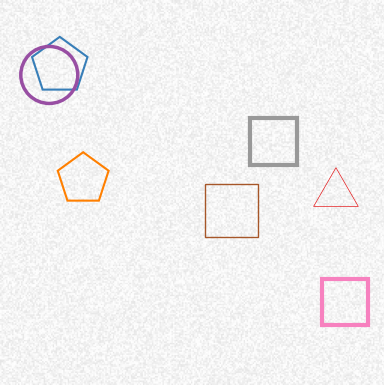[{"shape": "triangle", "thickness": 0.5, "radius": 0.34, "center": [0.873, 0.497]}, {"shape": "pentagon", "thickness": 1.5, "radius": 0.38, "center": [0.155, 0.829]}, {"shape": "circle", "thickness": 2.5, "radius": 0.37, "center": [0.128, 0.805]}, {"shape": "pentagon", "thickness": 1.5, "radius": 0.35, "center": [0.216, 0.535]}, {"shape": "square", "thickness": 1, "radius": 0.34, "center": [0.601, 0.452]}, {"shape": "square", "thickness": 3, "radius": 0.3, "center": [0.896, 0.216]}, {"shape": "square", "thickness": 3, "radius": 0.31, "center": [0.711, 0.633]}]